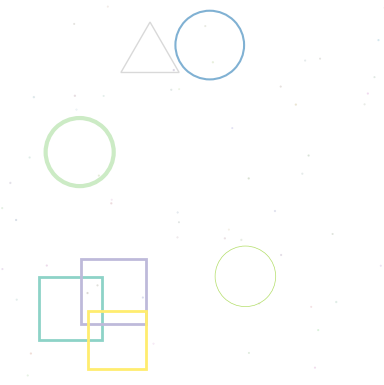[{"shape": "square", "thickness": 2, "radius": 0.41, "center": [0.183, 0.2]}, {"shape": "square", "thickness": 2, "radius": 0.42, "center": [0.295, 0.243]}, {"shape": "circle", "thickness": 1.5, "radius": 0.45, "center": [0.545, 0.883]}, {"shape": "circle", "thickness": 0.5, "radius": 0.39, "center": [0.637, 0.282]}, {"shape": "triangle", "thickness": 1, "radius": 0.44, "center": [0.39, 0.855]}, {"shape": "circle", "thickness": 3, "radius": 0.44, "center": [0.207, 0.605]}, {"shape": "square", "thickness": 2, "radius": 0.38, "center": [0.303, 0.116]}]